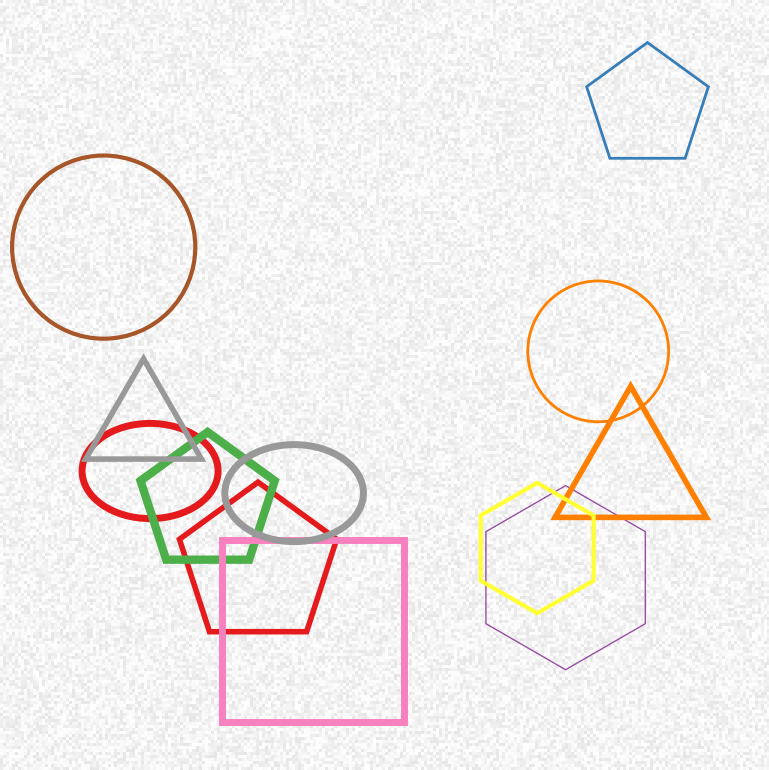[{"shape": "oval", "thickness": 2.5, "radius": 0.44, "center": [0.195, 0.388]}, {"shape": "pentagon", "thickness": 2, "radius": 0.54, "center": [0.335, 0.266]}, {"shape": "pentagon", "thickness": 1, "radius": 0.42, "center": [0.841, 0.862]}, {"shape": "pentagon", "thickness": 3, "radius": 0.46, "center": [0.27, 0.347]}, {"shape": "hexagon", "thickness": 0.5, "radius": 0.6, "center": [0.735, 0.25]}, {"shape": "circle", "thickness": 1, "radius": 0.46, "center": [0.777, 0.544]}, {"shape": "triangle", "thickness": 2, "radius": 0.57, "center": [0.819, 0.385]}, {"shape": "hexagon", "thickness": 1.5, "radius": 0.42, "center": [0.698, 0.288]}, {"shape": "circle", "thickness": 1.5, "radius": 0.59, "center": [0.135, 0.679]}, {"shape": "square", "thickness": 2.5, "radius": 0.59, "center": [0.407, 0.18]}, {"shape": "triangle", "thickness": 2, "radius": 0.43, "center": [0.186, 0.447]}, {"shape": "oval", "thickness": 2.5, "radius": 0.45, "center": [0.382, 0.36]}]